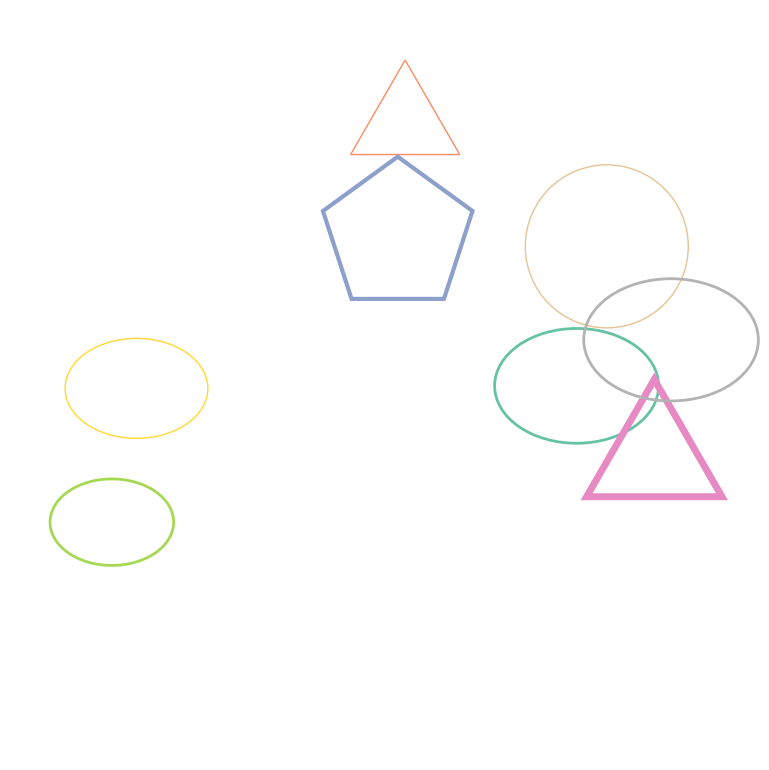[{"shape": "oval", "thickness": 1, "radius": 0.53, "center": [0.749, 0.499]}, {"shape": "triangle", "thickness": 0.5, "radius": 0.41, "center": [0.526, 0.84]}, {"shape": "pentagon", "thickness": 1.5, "radius": 0.51, "center": [0.517, 0.694]}, {"shape": "triangle", "thickness": 2.5, "radius": 0.51, "center": [0.85, 0.406]}, {"shape": "oval", "thickness": 1, "radius": 0.4, "center": [0.145, 0.322]}, {"shape": "oval", "thickness": 0.5, "radius": 0.46, "center": [0.177, 0.496]}, {"shape": "circle", "thickness": 0.5, "radius": 0.53, "center": [0.788, 0.68]}, {"shape": "oval", "thickness": 1, "radius": 0.57, "center": [0.871, 0.559]}]